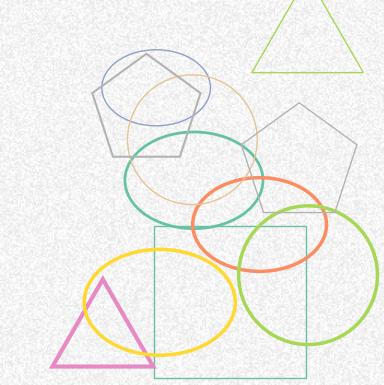[{"shape": "square", "thickness": 1, "radius": 0.98, "center": [0.597, 0.216]}, {"shape": "oval", "thickness": 2, "radius": 0.9, "center": [0.504, 0.532]}, {"shape": "oval", "thickness": 2.5, "radius": 0.87, "center": [0.674, 0.417]}, {"shape": "oval", "thickness": 1, "radius": 0.71, "center": [0.406, 0.772]}, {"shape": "triangle", "thickness": 3, "radius": 0.76, "center": [0.267, 0.123]}, {"shape": "triangle", "thickness": 1, "radius": 0.84, "center": [0.799, 0.895]}, {"shape": "circle", "thickness": 2.5, "radius": 0.9, "center": [0.8, 0.285]}, {"shape": "oval", "thickness": 2.5, "radius": 0.98, "center": [0.415, 0.215]}, {"shape": "circle", "thickness": 1, "radius": 0.84, "center": [0.5, 0.637]}, {"shape": "pentagon", "thickness": 1, "radius": 0.79, "center": [0.777, 0.575]}, {"shape": "pentagon", "thickness": 1.5, "radius": 0.74, "center": [0.38, 0.712]}]